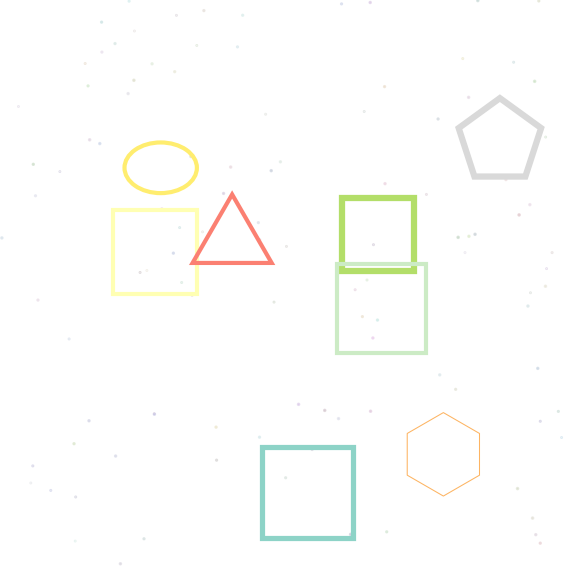[{"shape": "square", "thickness": 2.5, "radius": 0.39, "center": [0.532, 0.147]}, {"shape": "square", "thickness": 2, "radius": 0.36, "center": [0.268, 0.563]}, {"shape": "triangle", "thickness": 2, "radius": 0.4, "center": [0.402, 0.583]}, {"shape": "hexagon", "thickness": 0.5, "radius": 0.36, "center": [0.768, 0.212]}, {"shape": "square", "thickness": 3, "radius": 0.31, "center": [0.655, 0.593]}, {"shape": "pentagon", "thickness": 3, "radius": 0.38, "center": [0.866, 0.754]}, {"shape": "square", "thickness": 2, "radius": 0.38, "center": [0.661, 0.465]}, {"shape": "oval", "thickness": 2, "radius": 0.31, "center": [0.278, 0.709]}]